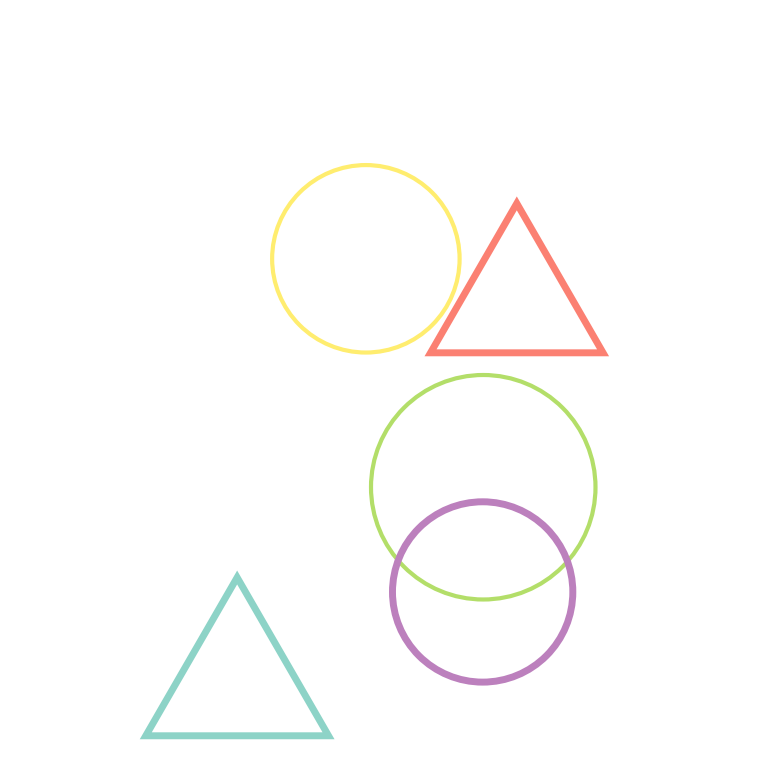[{"shape": "triangle", "thickness": 2.5, "radius": 0.69, "center": [0.308, 0.113]}, {"shape": "triangle", "thickness": 2.5, "radius": 0.65, "center": [0.671, 0.606]}, {"shape": "circle", "thickness": 1.5, "radius": 0.73, "center": [0.628, 0.367]}, {"shape": "circle", "thickness": 2.5, "radius": 0.59, "center": [0.627, 0.231]}, {"shape": "circle", "thickness": 1.5, "radius": 0.61, "center": [0.475, 0.664]}]